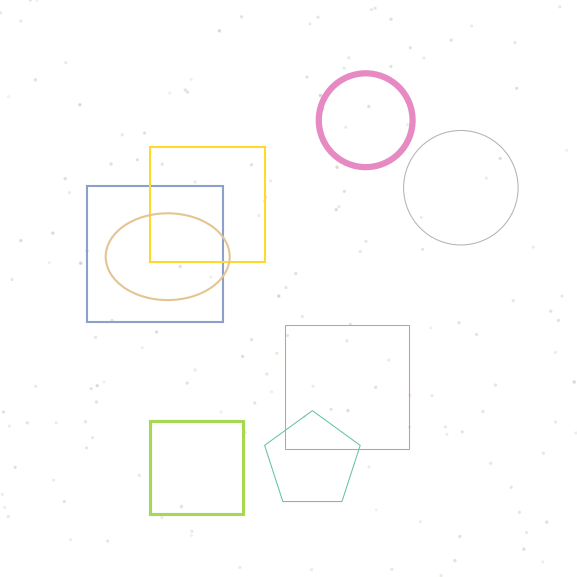[{"shape": "pentagon", "thickness": 0.5, "radius": 0.44, "center": [0.541, 0.201]}, {"shape": "square", "thickness": 0.5, "radius": 0.54, "center": [0.601, 0.329]}, {"shape": "square", "thickness": 1, "radius": 0.59, "center": [0.269, 0.56]}, {"shape": "circle", "thickness": 3, "radius": 0.41, "center": [0.633, 0.791]}, {"shape": "square", "thickness": 1.5, "radius": 0.4, "center": [0.341, 0.19]}, {"shape": "square", "thickness": 1, "radius": 0.5, "center": [0.359, 0.645]}, {"shape": "oval", "thickness": 1, "radius": 0.54, "center": [0.29, 0.555]}, {"shape": "circle", "thickness": 0.5, "radius": 0.5, "center": [0.798, 0.674]}]